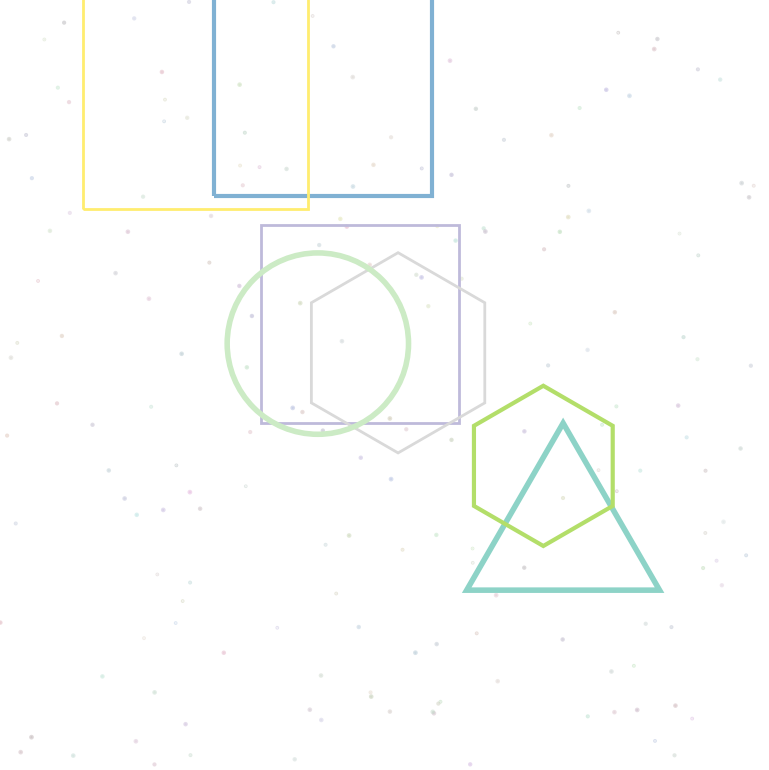[{"shape": "triangle", "thickness": 2, "radius": 0.72, "center": [0.731, 0.306]}, {"shape": "square", "thickness": 1, "radius": 0.64, "center": [0.468, 0.579]}, {"shape": "square", "thickness": 1.5, "radius": 0.71, "center": [0.42, 0.887]}, {"shape": "hexagon", "thickness": 1.5, "radius": 0.52, "center": [0.706, 0.395]}, {"shape": "hexagon", "thickness": 1, "radius": 0.65, "center": [0.517, 0.542]}, {"shape": "circle", "thickness": 2, "radius": 0.59, "center": [0.413, 0.554]}, {"shape": "square", "thickness": 1, "radius": 0.73, "center": [0.254, 0.875]}]